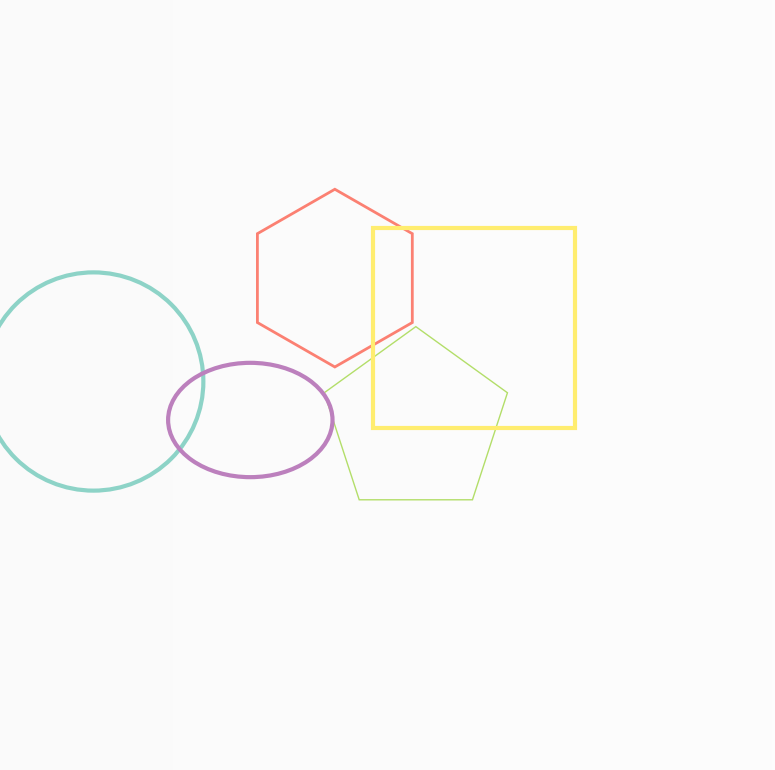[{"shape": "circle", "thickness": 1.5, "radius": 0.71, "center": [0.121, 0.505]}, {"shape": "hexagon", "thickness": 1, "radius": 0.58, "center": [0.432, 0.639]}, {"shape": "pentagon", "thickness": 0.5, "radius": 0.62, "center": [0.537, 0.451]}, {"shape": "oval", "thickness": 1.5, "radius": 0.53, "center": [0.323, 0.455]}, {"shape": "square", "thickness": 1.5, "radius": 0.65, "center": [0.611, 0.574]}]